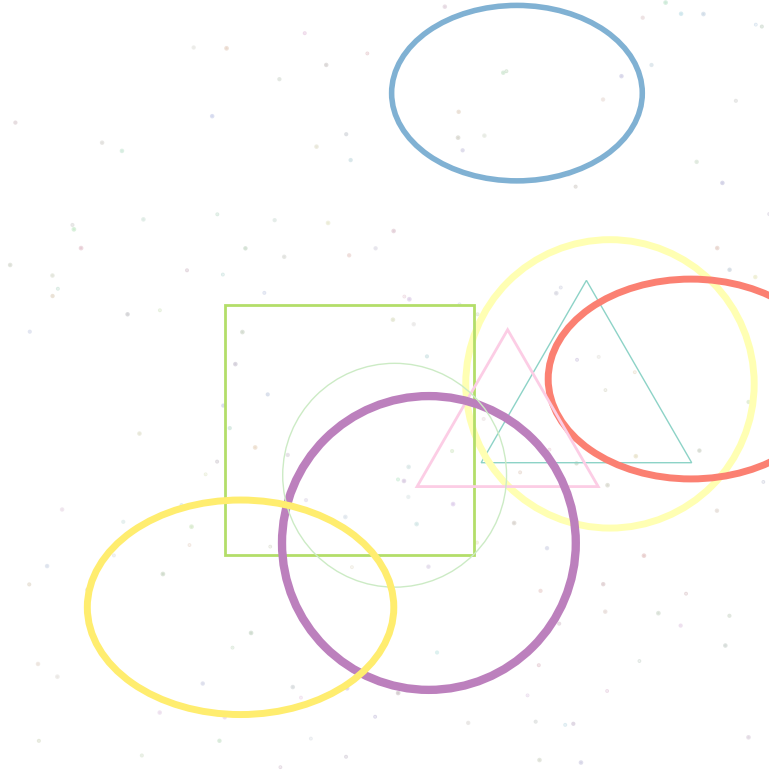[{"shape": "triangle", "thickness": 0.5, "radius": 0.79, "center": [0.762, 0.478]}, {"shape": "circle", "thickness": 2.5, "radius": 0.94, "center": [0.792, 0.501]}, {"shape": "oval", "thickness": 2.5, "radius": 0.93, "center": [0.897, 0.508]}, {"shape": "oval", "thickness": 2, "radius": 0.81, "center": [0.671, 0.879]}, {"shape": "square", "thickness": 1, "radius": 0.81, "center": [0.454, 0.441]}, {"shape": "triangle", "thickness": 1, "radius": 0.68, "center": [0.659, 0.436]}, {"shape": "circle", "thickness": 3, "radius": 0.95, "center": [0.557, 0.295]}, {"shape": "circle", "thickness": 0.5, "radius": 0.73, "center": [0.513, 0.383]}, {"shape": "oval", "thickness": 2.5, "radius": 1.0, "center": [0.312, 0.211]}]